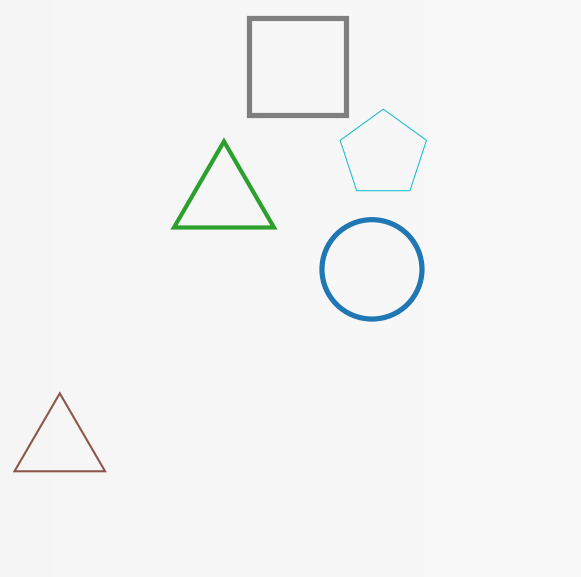[{"shape": "circle", "thickness": 2.5, "radius": 0.43, "center": [0.64, 0.533]}, {"shape": "triangle", "thickness": 2, "radius": 0.5, "center": [0.385, 0.655]}, {"shape": "triangle", "thickness": 1, "radius": 0.45, "center": [0.103, 0.228]}, {"shape": "square", "thickness": 2.5, "radius": 0.42, "center": [0.512, 0.884]}, {"shape": "pentagon", "thickness": 0.5, "radius": 0.39, "center": [0.659, 0.732]}]